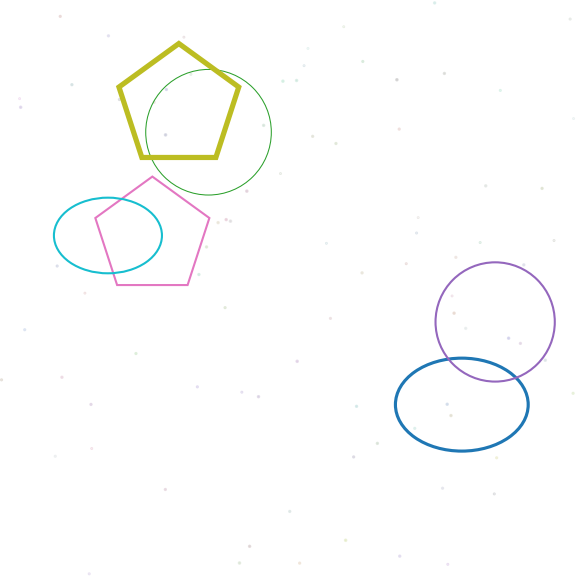[{"shape": "oval", "thickness": 1.5, "radius": 0.57, "center": [0.8, 0.298]}, {"shape": "circle", "thickness": 0.5, "radius": 0.54, "center": [0.361, 0.77]}, {"shape": "circle", "thickness": 1, "radius": 0.52, "center": [0.857, 0.442]}, {"shape": "pentagon", "thickness": 1, "radius": 0.52, "center": [0.264, 0.59]}, {"shape": "pentagon", "thickness": 2.5, "radius": 0.55, "center": [0.31, 0.815]}, {"shape": "oval", "thickness": 1, "radius": 0.47, "center": [0.187, 0.591]}]